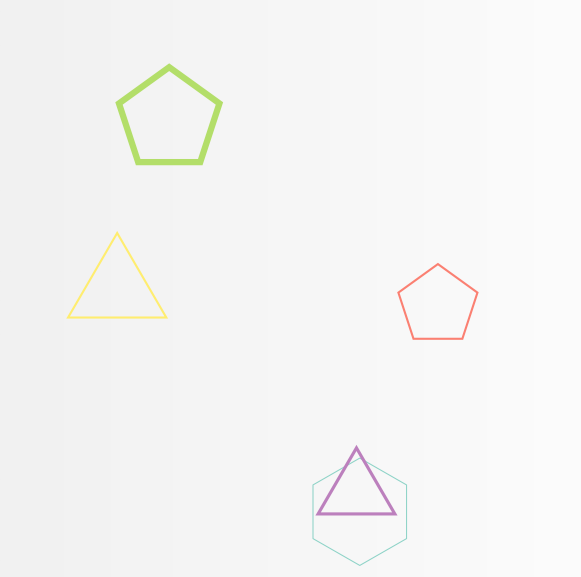[{"shape": "hexagon", "thickness": 0.5, "radius": 0.46, "center": [0.619, 0.113]}, {"shape": "pentagon", "thickness": 1, "radius": 0.36, "center": [0.753, 0.47]}, {"shape": "pentagon", "thickness": 3, "radius": 0.45, "center": [0.291, 0.792]}, {"shape": "triangle", "thickness": 1.5, "radius": 0.38, "center": [0.613, 0.147]}, {"shape": "triangle", "thickness": 1, "radius": 0.49, "center": [0.202, 0.498]}]